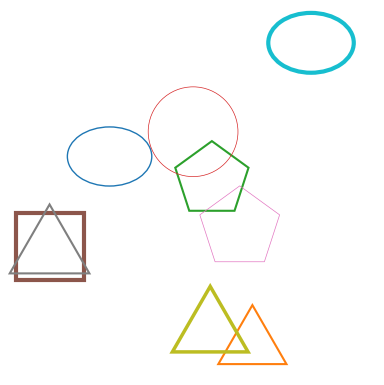[{"shape": "oval", "thickness": 1, "radius": 0.55, "center": [0.285, 0.594]}, {"shape": "triangle", "thickness": 1.5, "radius": 0.51, "center": [0.656, 0.105]}, {"shape": "pentagon", "thickness": 1.5, "radius": 0.5, "center": [0.55, 0.533]}, {"shape": "circle", "thickness": 0.5, "radius": 0.58, "center": [0.502, 0.658]}, {"shape": "square", "thickness": 3, "radius": 0.44, "center": [0.13, 0.359]}, {"shape": "pentagon", "thickness": 0.5, "radius": 0.54, "center": [0.623, 0.408]}, {"shape": "triangle", "thickness": 1.5, "radius": 0.6, "center": [0.129, 0.35]}, {"shape": "triangle", "thickness": 2.5, "radius": 0.57, "center": [0.546, 0.143]}, {"shape": "oval", "thickness": 3, "radius": 0.56, "center": [0.808, 0.889]}]